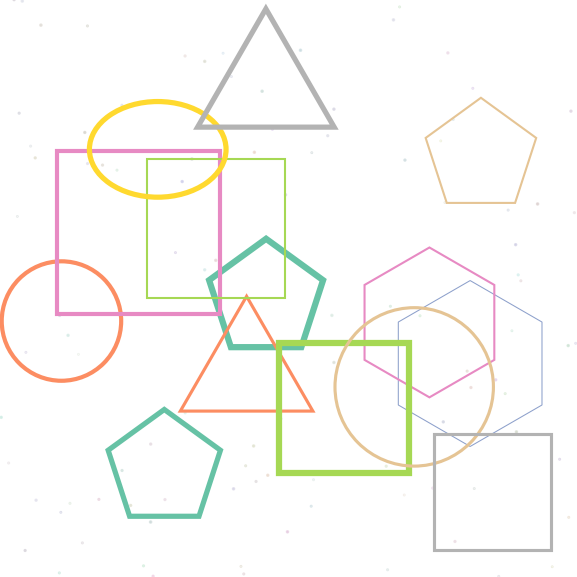[{"shape": "pentagon", "thickness": 2.5, "radius": 0.51, "center": [0.284, 0.188]}, {"shape": "pentagon", "thickness": 3, "radius": 0.52, "center": [0.461, 0.482]}, {"shape": "triangle", "thickness": 1.5, "radius": 0.66, "center": [0.427, 0.354]}, {"shape": "circle", "thickness": 2, "radius": 0.52, "center": [0.106, 0.443]}, {"shape": "hexagon", "thickness": 0.5, "radius": 0.72, "center": [0.814, 0.37]}, {"shape": "square", "thickness": 2, "radius": 0.7, "center": [0.24, 0.596]}, {"shape": "hexagon", "thickness": 1, "radius": 0.65, "center": [0.744, 0.441]}, {"shape": "square", "thickness": 1, "radius": 0.6, "center": [0.374, 0.604]}, {"shape": "square", "thickness": 3, "radius": 0.56, "center": [0.595, 0.293]}, {"shape": "oval", "thickness": 2.5, "radius": 0.59, "center": [0.273, 0.741]}, {"shape": "pentagon", "thickness": 1, "radius": 0.5, "center": [0.833, 0.729]}, {"shape": "circle", "thickness": 1.5, "radius": 0.69, "center": [0.717, 0.329]}, {"shape": "triangle", "thickness": 2.5, "radius": 0.68, "center": [0.46, 0.847]}, {"shape": "square", "thickness": 1.5, "radius": 0.5, "center": [0.852, 0.147]}]